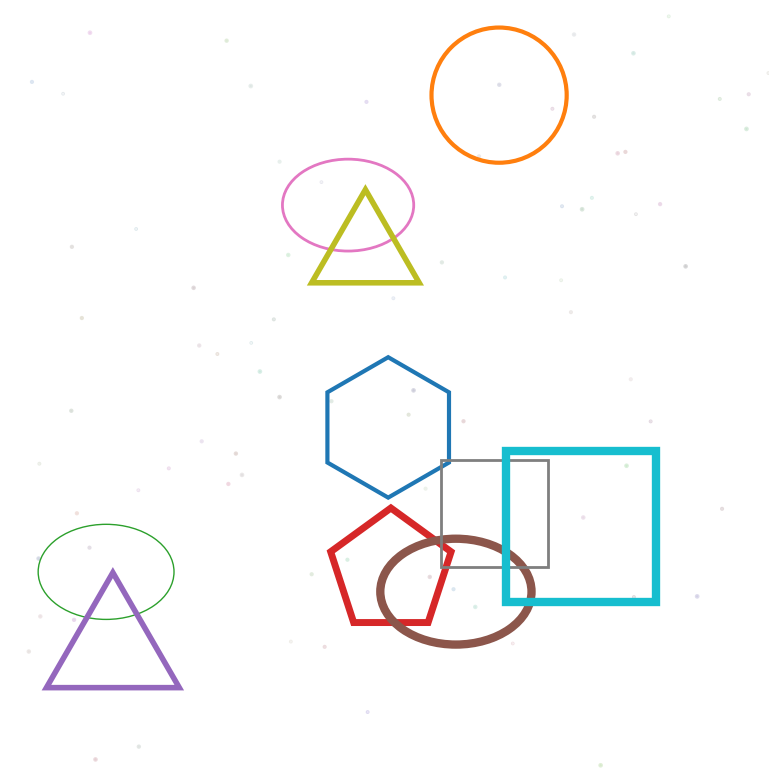[{"shape": "hexagon", "thickness": 1.5, "radius": 0.46, "center": [0.504, 0.445]}, {"shape": "circle", "thickness": 1.5, "radius": 0.44, "center": [0.648, 0.876]}, {"shape": "oval", "thickness": 0.5, "radius": 0.44, "center": [0.138, 0.257]}, {"shape": "pentagon", "thickness": 2.5, "radius": 0.41, "center": [0.508, 0.258]}, {"shape": "triangle", "thickness": 2, "radius": 0.5, "center": [0.147, 0.157]}, {"shape": "oval", "thickness": 3, "radius": 0.49, "center": [0.592, 0.232]}, {"shape": "oval", "thickness": 1, "radius": 0.43, "center": [0.452, 0.734]}, {"shape": "square", "thickness": 1, "radius": 0.35, "center": [0.642, 0.333]}, {"shape": "triangle", "thickness": 2, "radius": 0.4, "center": [0.475, 0.673]}, {"shape": "square", "thickness": 3, "radius": 0.49, "center": [0.755, 0.317]}]